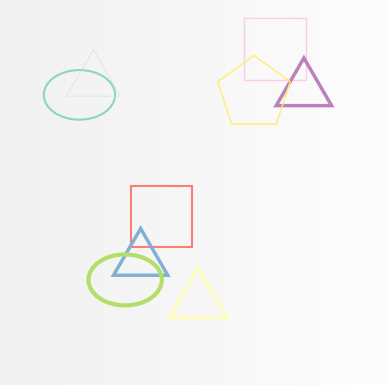[{"shape": "oval", "thickness": 1.5, "radius": 0.46, "center": [0.205, 0.754]}, {"shape": "triangle", "thickness": 2, "radius": 0.43, "center": [0.511, 0.218]}, {"shape": "square", "thickness": 1.5, "radius": 0.39, "center": [0.417, 0.438]}, {"shape": "triangle", "thickness": 2.5, "radius": 0.4, "center": [0.363, 0.325]}, {"shape": "oval", "thickness": 3, "radius": 0.47, "center": [0.323, 0.273]}, {"shape": "square", "thickness": 1, "radius": 0.4, "center": [0.711, 0.873]}, {"shape": "triangle", "thickness": 2.5, "radius": 0.41, "center": [0.784, 0.767]}, {"shape": "triangle", "thickness": 0.5, "radius": 0.4, "center": [0.241, 0.791]}, {"shape": "pentagon", "thickness": 1, "radius": 0.49, "center": [0.655, 0.757]}]